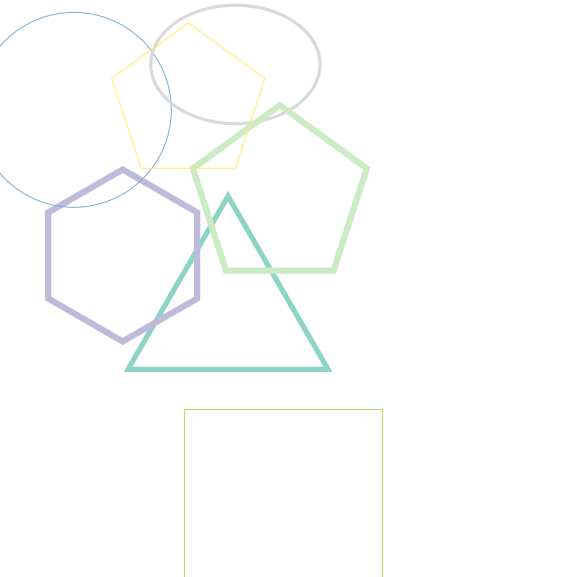[{"shape": "triangle", "thickness": 2.5, "radius": 1.0, "center": [0.395, 0.46]}, {"shape": "hexagon", "thickness": 3, "radius": 0.74, "center": [0.212, 0.557]}, {"shape": "circle", "thickness": 0.5, "radius": 0.84, "center": [0.128, 0.809]}, {"shape": "square", "thickness": 0.5, "radius": 0.86, "center": [0.49, 0.119]}, {"shape": "oval", "thickness": 1.5, "radius": 0.73, "center": [0.408, 0.888]}, {"shape": "pentagon", "thickness": 3, "radius": 0.79, "center": [0.485, 0.658]}, {"shape": "pentagon", "thickness": 0.5, "radius": 0.7, "center": [0.326, 0.82]}]